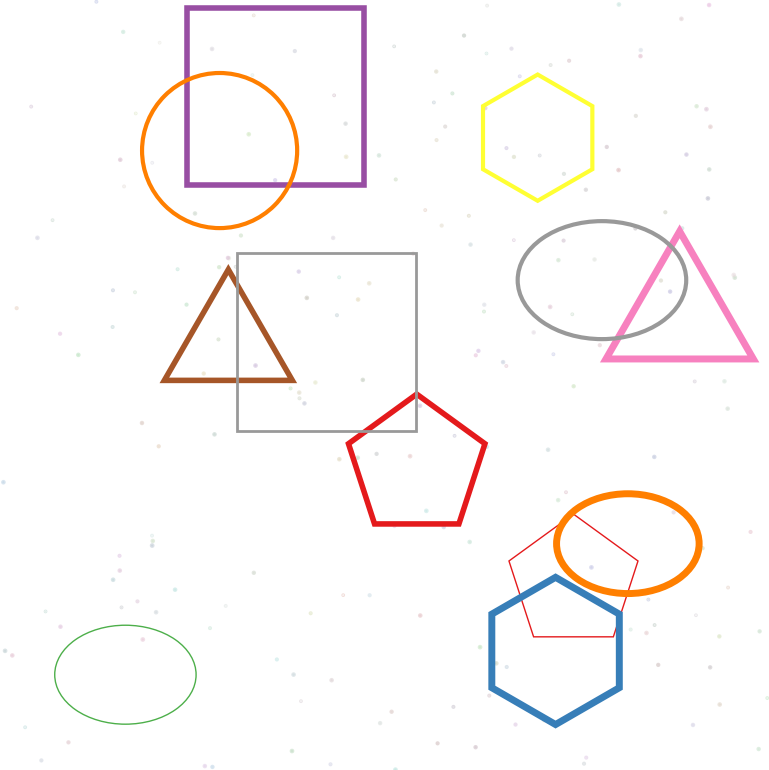[{"shape": "pentagon", "thickness": 0.5, "radius": 0.44, "center": [0.745, 0.244]}, {"shape": "pentagon", "thickness": 2, "radius": 0.47, "center": [0.541, 0.395]}, {"shape": "hexagon", "thickness": 2.5, "radius": 0.48, "center": [0.722, 0.155]}, {"shape": "oval", "thickness": 0.5, "radius": 0.46, "center": [0.163, 0.124]}, {"shape": "square", "thickness": 2, "radius": 0.58, "center": [0.358, 0.874]}, {"shape": "circle", "thickness": 1.5, "radius": 0.5, "center": [0.285, 0.804]}, {"shape": "oval", "thickness": 2.5, "radius": 0.46, "center": [0.815, 0.294]}, {"shape": "hexagon", "thickness": 1.5, "radius": 0.41, "center": [0.698, 0.821]}, {"shape": "triangle", "thickness": 2, "radius": 0.48, "center": [0.297, 0.554]}, {"shape": "triangle", "thickness": 2.5, "radius": 0.55, "center": [0.883, 0.589]}, {"shape": "square", "thickness": 1, "radius": 0.58, "center": [0.424, 0.556]}, {"shape": "oval", "thickness": 1.5, "radius": 0.55, "center": [0.782, 0.636]}]